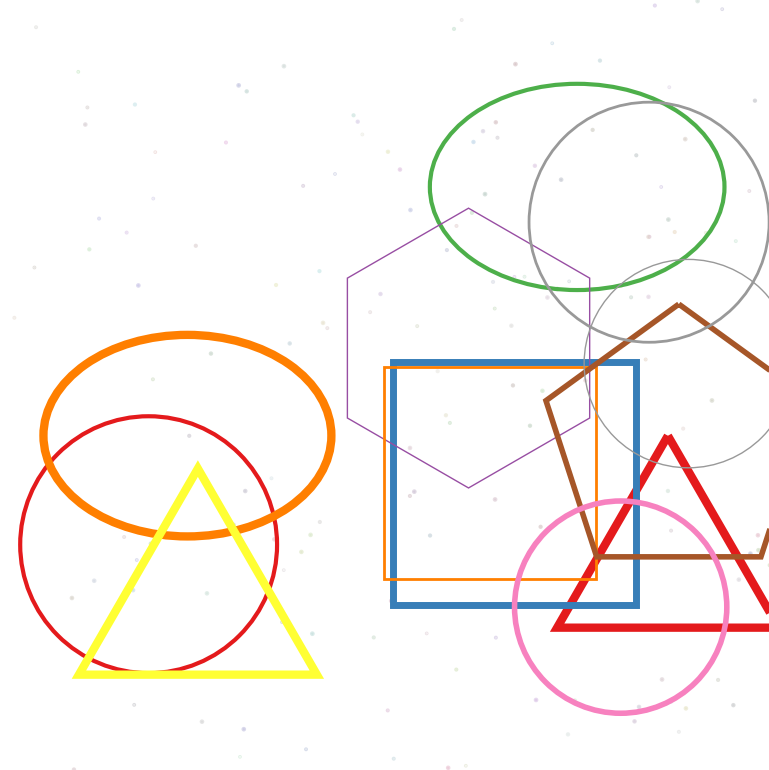[{"shape": "circle", "thickness": 1.5, "radius": 0.83, "center": [0.193, 0.293]}, {"shape": "triangle", "thickness": 3, "radius": 0.83, "center": [0.867, 0.268]}, {"shape": "square", "thickness": 2.5, "radius": 0.79, "center": [0.668, 0.372]}, {"shape": "oval", "thickness": 1.5, "radius": 0.96, "center": [0.75, 0.757]}, {"shape": "hexagon", "thickness": 0.5, "radius": 0.91, "center": [0.608, 0.548]}, {"shape": "square", "thickness": 1, "radius": 0.69, "center": [0.636, 0.386]}, {"shape": "oval", "thickness": 3, "radius": 0.93, "center": [0.243, 0.434]}, {"shape": "triangle", "thickness": 3, "radius": 0.89, "center": [0.257, 0.213]}, {"shape": "pentagon", "thickness": 2, "radius": 0.91, "center": [0.882, 0.424]}, {"shape": "circle", "thickness": 2, "radius": 0.69, "center": [0.806, 0.212]}, {"shape": "circle", "thickness": 1, "radius": 0.78, "center": [0.843, 0.711]}, {"shape": "circle", "thickness": 0.5, "radius": 0.68, "center": [0.894, 0.528]}]